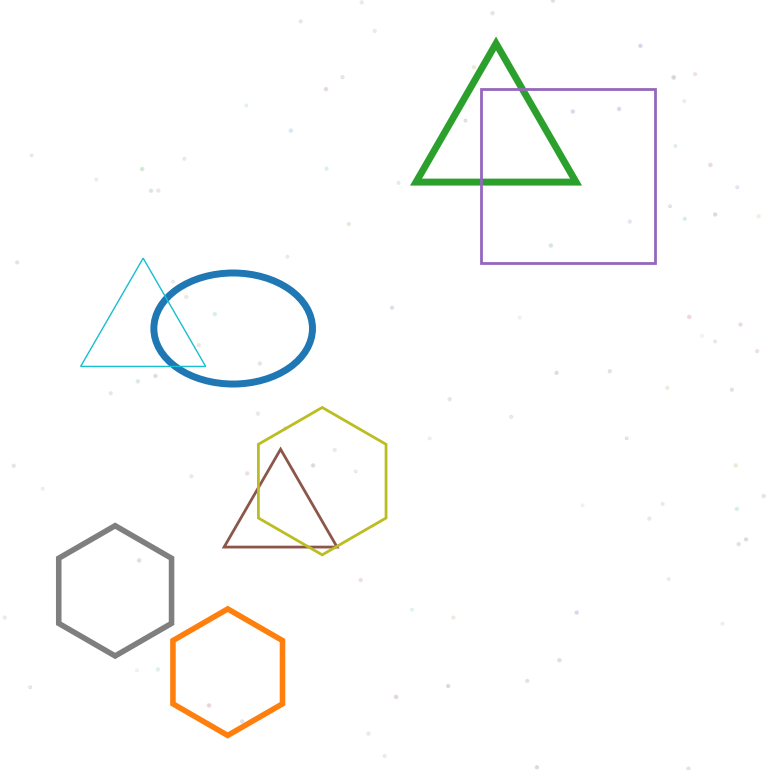[{"shape": "oval", "thickness": 2.5, "radius": 0.52, "center": [0.303, 0.573]}, {"shape": "hexagon", "thickness": 2, "radius": 0.41, "center": [0.296, 0.127]}, {"shape": "triangle", "thickness": 2.5, "radius": 0.6, "center": [0.644, 0.824]}, {"shape": "square", "thickness": 1, "radius": 0.56, "center": [0.738, 0.772]}, {"shape": "triangle", "thickness": 1, "radius": 0.42, "center": [0.364, 0.332]}, {"shape": "hexagon", "thickness": 2, "radius": 0.42, "center": [0.15, 0.233]}, {"shape": "hexagon", "thickness": 1, "radius": 0.48, "center": [0.418, 0.375]}, {"shape": "triangle", "thickness": 0.5, "radius": 0.47, "center": [0.186, 0.571]}]